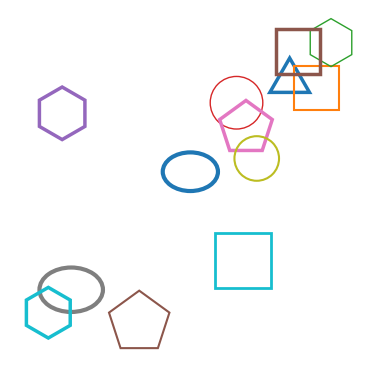[{"shape": "oval", "thickness": 3, "radius": 0.36, "center": [0.494, 0.554]}, {"shape": "triangle", "thickness": 2.5, "radius": 0.3, "center": [0.752, 0.79]}, {"shape": "square", "thickness": 1.5, "radius": 0.29, "center": [0.822, 0.771]}, {"shape": "hexagon", "thickness": 1, "radius": 0.31, "center": [0.86, 0.889]}, {"shape": "circle", "thickness": 1, "radius": 0.34, "center": [0.614, 0.733]}, {"shape": "hexagon", "thickness": 2.5, "radius": 0.34, "center": [0.161, 0.706]}, {"shape": "pentagon", "thickness": 1.5, "radius": 0.41, "center": [0.362, 0.163]}, {"shape": "square", "thickness": 2.5, "radius": 0.29, "center": [0.774, 0.866]}, {"shape": "pentagon", "thickness": 2.5, "radius": 0.36, "center": [0.639, 0.667]}, {"shape": "oval", "thickness": 3, "radius": 0.41, "center": [0.185, 0.247]}, {"shape": "circle", "thickness": 1.5, "radius": 0.29, "center": [0.667, 0.588]}, {"shape": "square", "thickness": 2, "radius": 0.36, "center": [0.631, 0.324]}, {"shape": "hexagon", "thickness": 2.5, "radius": 0.33, "center": [0.125, 0.188]}]